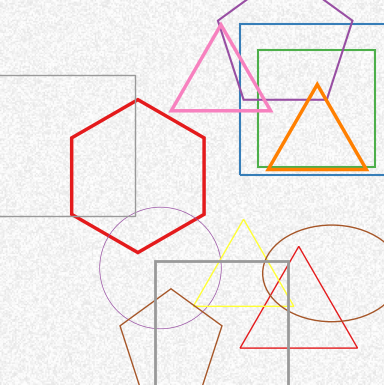[{"shape": "hexagon", "thickness": 2.5, "radius": 0.99, "center": [0.358, 0.543]}, {"shape": "triangle", "thickness": 1, "radius": 0.88, "center": [0.776, 0.184]}, {"shape": "square", "thickness": 1.5, "radius": 0.98, "center": [0.82, 0.742]}, {"shape": "square", "thickness": 1.5, "radius": 0.76, "center": [0.822, 0.718]}, {"shape": "circle", "thickness": 0.5, "radius": 0.79, "center": [0.417, 0.304]}, {"shape": "pentagon", "thickness": 1.5, "radius": 0.92, "center": [0.741, 0.89]}, {"shape": "triangle", "thickness": 2.5, "radius": 0.74, "center": [0.824, 0.633]}, {"shape": "triangle", "thickness": 1, "radius": 0.75, "center": [0.633, 0.28]}, {"shape": "oval", "thickness": 1, "radius": 0.9, "center": [0.862, 0.29]}, {"shape": "pentagon", "thickness": 1, "radius": 0.7, "center": [0.444, 0.111]}, {"shape": "triangle", "thickness": 2.5, "radius": 0.74, "center": [0.574, 0.787]}, {"shape": "square", "thickness": 2, "radius": 0.86, "center": [0.575, 0.15]}, {"shape": "square", "thickness": 1, "radius": 0.92, "center": [0.166, 0.622]}]